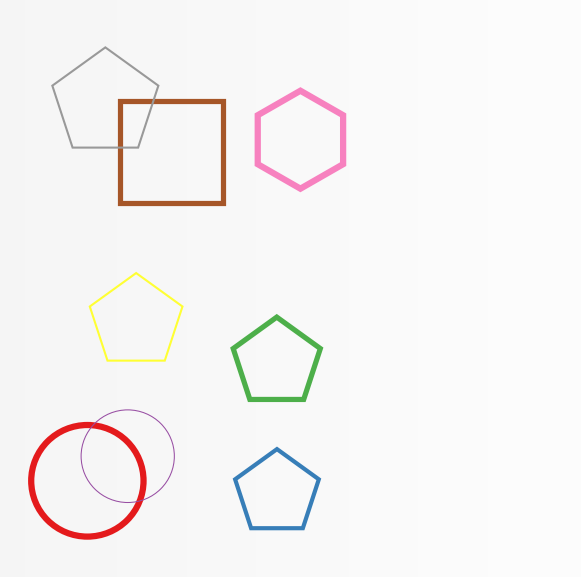[{"shape": "circle", "thickness": 3, "radius": 0.48, "center": [0.15, 0.167]}, {"shape": "pentagon", "thickness": 2, "radius": 0.38, "center": [0.477, 0.146]}, {"shape": "pentagon", "thickness": 2.5, "radius": 0.39, "center": [0.476, 0.371]}, {"shape": "circle", "thickness": 0.5, "radius": 0.4, "center": [0.22, 0.209]}, {"shape": "pentagon", "thickness": 1, "radius": 0.42, "center": [0.234, 0.442]}, {"shape": "square", "thickness": 2.5, "radius": 0.44, "center": [0.295, 0.736]}, {"shape": "hexagon", "thickness": 3, "radius": 0.42, "center": [0.517, 0.757]}, {"shape": "pentagon", "thickness": 1, "radius": 0.48, "center": [0.181, 0.821]}]